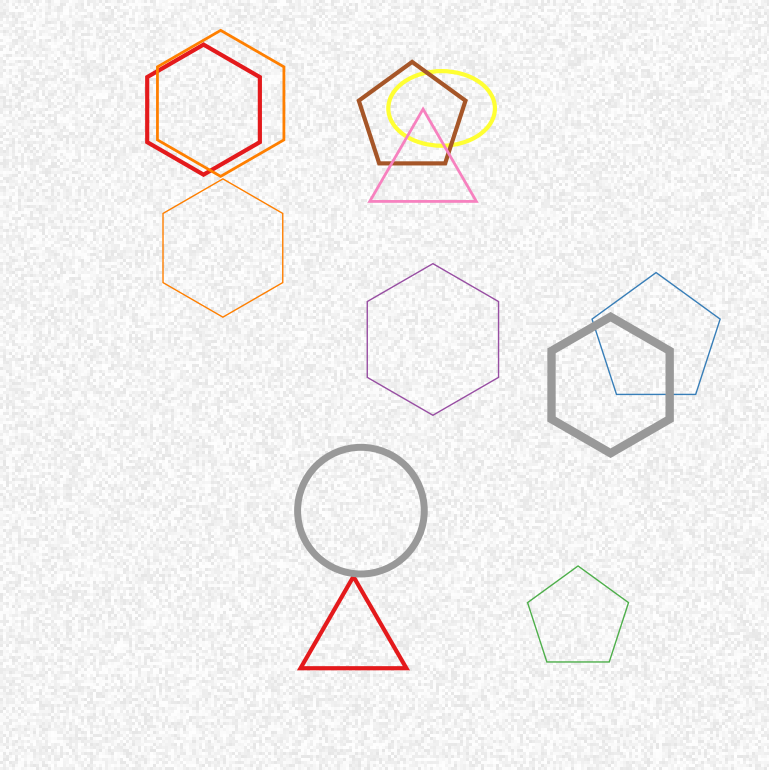[{"shape": "triangle", "thickness": 1.5, "radius": 0.4, "center": [0.459, 0.172]}, {"shape": "hexagon", "thickness": 1.5, "radius": 0.42, "center": [0.264, 0.858]}, {"shape": "pentagon", "thickness": 0.5, "radius": 0.44, "center": [0.852, 0.559]}, {"shape": "pentagon", "thickness": 0.5, "radius": 0.34, "center": [0.751, 0.196]}, {"shape": "hexagon", "thickness": 0.5, "radius": 0.49, "center": [0.562, 0.559]}, {"shape": "hexagon", "thickness": 0.5, "radius": 0.45, "center": [0.289, 0.678]}, {"shape": "hexagon", "thickness": 1, "radius": 0.47, "center": [0.287, 0.866]}, {"shape": "oval", "thickness": 1.5, "radius": 0.35, "center": [0.574, 0.859]}, {"shape": "pentagon", "thickness": 1.5, "radius": 0.36, "center": [0.535, 0.847]}, {"shape": "triangle", "thickness": 1, "radius": 0.4, "center": [0.549, 0.778]}, {"shape": "circle", "thickness": 2.5, "radius": 0.41, "center": [0.469, 0.337]}, {"shape": "hexagon", "thickness": 3, "radius": 0.44, "center": [0.793, 0.5]}]